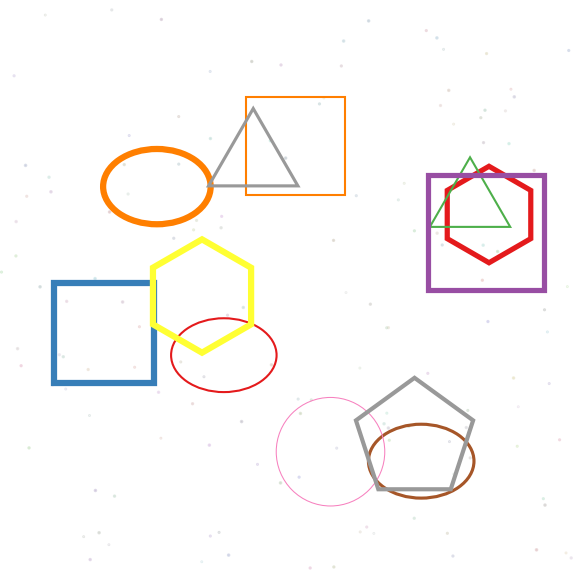[{"shape": "oval", "thickness": 1, "radius": 0.46, "center": [0.388, 0.384]}, {"shape": "hexagon", "thickness": 2.5, "radius": 0.42, "center": [0.847, 0.628]}, {"shape": "square", "thickness": 3, "radius": 0.43, "center": [0.179, 0.423]}, {"shape": "triangle", "thickness": 1, "radius": 0.4, "center": [0.814, 0.646]}, {"shape": "square", "thickness": 2.5, "radius": 0.5, "center": [0.842, 0.596]}, {"shape": "square", "thickness": 1, "radius": 0.43, "center": [0.511, 0.747]}, {"shape": "oval", "thickness": 3, "radius": 0.47, "center": [0.272, 0.676]}, {"shape": "hexagon", "thickness": 3, "radius": 0.49, "center": [0.35, 0.487]}, {"shape": "oval", "thickness": 1.5, "radius": 0.46, "center": [0.729, 0.201]}, {"shape": "circle", "thickness": 0.5, "radius": 0.47, "center": [0.572, 0.217]}, {"shape": "triangle", "thickness": 1.5, "radius": 0.45, "center": [0.438, 0.722]}, {"shape": "pentagon", "thickness": 2, "radius": 0.53, "center": [0.718, 0.238]}]